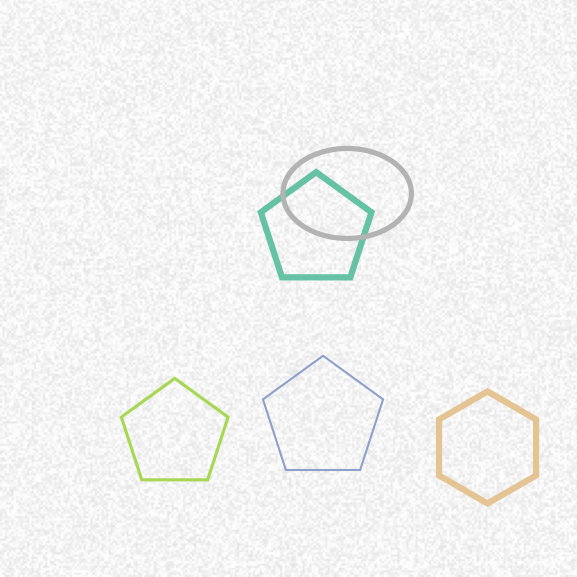[{"shape": "pentagon", "thickness": 3, "radius": 0.5, "center": [0.547, 0.6]}, {"shape": "pentagon", "thickness": 1, "radius": 0.55, "center": [0.559, 0.274]}, {"shape": "pentagon", "thickness": 1.5, "radius": 0.49, "center": [0.303, 0.247]}, {"shape": "hexagon", "thickness": 3, "radius": 0.48, "center": [0.844, 0.224]}, {"shape": "oval", "thickness": 2.5, "radius": 0.56, "center": [0.601, 0.664]}]